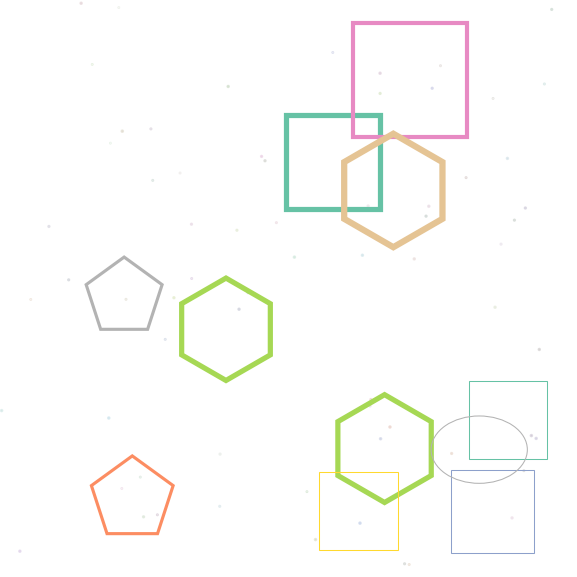[{"shape": "square", "thickness": 0.5, "radius": 0.34, "center": [0.88, 0.271]}, {"shape": "square", "thickness": 2.5, "radius": 0.41, "center": [0.577, 0.719]}, {"shape": "pentagon", "thickness": 1.5, "radius": 0.37, "center": [0.229, 0.135]}, {"shape": "square", "thickness": 0.5, "radius": 0.36, "center": [0.853, 0.113]}, {"shape": "square", "thickness": 2, "radius": 0.49, "center": [0.71, 0.861]}, {"shape": "hexagon", "thickness": 2.5, "radius": 0.47, "center": [0.666, 0.222]}, {"shape": "hexagon", "thickness": 2.5, "radius": 0.44, "center": [0.391, 0.429]}, {"shape": "square", "thickness": 0.5, "radius": 0.34, "center": [0.621, 0.114]}, {"shape": "hexagon", "thickness": 3, "radius": 0.49, "center": [0.681, 0.669]}, {"shape": "pentagon", "thickness": 1.5, "radius": 0.35, "center": [0.215, 0.485]}, {"shape": "oval", "thickness": 0.5, "radius": 0.42, "center": [0.83, 0.221]}]